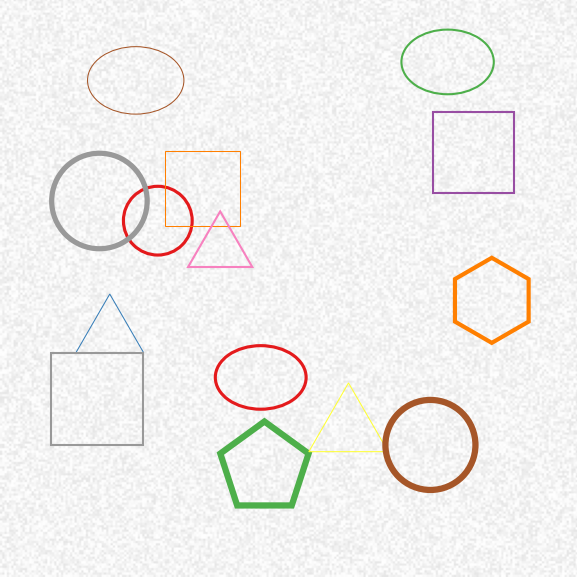[{"shape": "oval", "thickness": 1.5, "radius": 0.39, "center": [0.451, 0.346]}, {"shape": "circle", "thickness": 1.5, "radius": 0.3, "center": [0.273, 0.617]}, {"shape": "triangle", "thickness": 0.5, "radius": 0.34, "center": [0.19, 0.422]}, {"shape": "oval", "thickness": 1, "radius": 0.4, "center": [0.775, 0.892]}, {"shape": "pentagon", "thickness": 3, "radius": 0.4, "center": [0.458, 0.189]}, {"shape": "square", "thickness": 1, "radius": 0.35, "center": [0.819, 0.736]}, {"shape": "square", "thickness": 0.5, "radius": 0.32, "center": [0.35, 0.673]}, {"shape": "hexagon", "thickness": 2, "radius": 0.37, "center": [0.852, 0.479]}, {"shape": "triangle", "thickness": 0.5, "radius": 0.4, "center": [0.603, 0.257]}, {"shape": "circle", "thickness": 3, "radius": 0.39, "center": [0.745, 0.229]}, {"shape": "oval", "thickness": 0.5, "radius": 0.42, "center": [0.235, 0.86]}, {"shape": "triangle", "thickness": 1, "radius": 0.32, "center": [0.381, 0.569]}, {"shape": "circle", "thickness": 2.5, "radius": 0.41, "center": [0.172, 0.651]}, {"shape": "square", "thickness": 1, "radius": 0.4, "center": [0.167, 0.309]}]